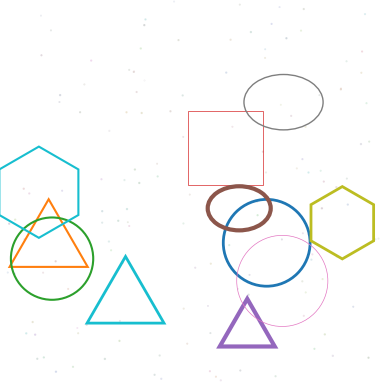[{"shape": "circle", "thickness": 2, "radius": 0.56, "center": [0.693, 0.369]}, {"shape": "triangle", "thickness": 1.5, "radius": 0.59, "center": [0.126, 0.365]}, {"shape": "circle", "thickness": 1.5, "radius": 0.53, "center": [0.135, 0.328]}, {"shape": "square", "thickness": 0.5, "radius": 0.48, "center": [0.586, 0.616]}, {"shape": "triangle", "thickness": 3, "radius": 0.41, "center": [0.642, 0.141]}, {"shape": "oval", "thickness": 3, "radius": 0.41, "center": [0.621, 0.459]}, {"shape": "circle", "thickness": 0.5, "radius": 0.59, "center": [0.733, 0.27]}, {"shape": "oval", "thickness": 1, "radius": 0.51, "center": [0.736, 0.735]}, {"shape": "hexagon", "thickness": 2, "radius": 0.47, "center": [0.889, 0.421]}, {"shape": "triangle", "thickness": 2, "radius": 0.58, "center": [0.326, 0.218]}, {"shape": "hexagon", "thickness": 1.5, "radius": 0.59, "center": [0.101, 0.501]}]